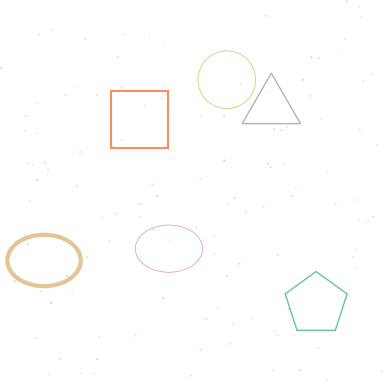[{"shape": "pentagon", "thickness": 1, "radius": 0.42, "center": [0.821, 0.21]}, {"shape": "square", "thickness": 1.5, "radius": 0.37, "center": [0.362, 0.69]}, {"shape": "oval", "thickness": 0.5, "radius": 0.44, "center": [0.439, 0.354]}, {"shape": "circle", "thickness": 0.5, "radius": 0.37, "center": [0.589, 0.793]}, {"shape": "oval", "thickness": 3, "radius": 0.48, "center": [0.114, 0.323]}, {"shape": "triangle", "thickness": 1, "radius": 0.44, "center": [0.705, 0.723]}]